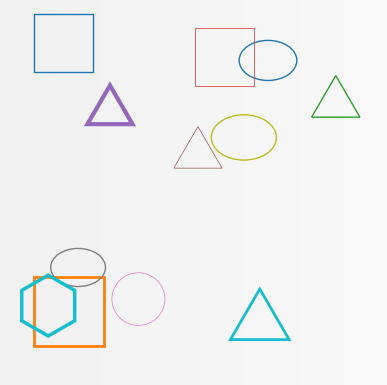[{"shape": "square", "thickness": 1, "radius": 0.38, "center": [0.165, 0.888]}, {"shape": "oval", "thickness": 1, "radius": 0.37, "center": [0.692, 0.843]}, {"shape": "square", "thickness": 2, "radius": 0.45, "center": [0.177, 0.191]}, {"shape": "triangle", "thickness": 1, "radius": 0.36, "center": [0.867, 0.732]}, {"shape": "square", "thickness": 0.5, "radius": 0.38, "center": [0.579, 0.852]}, {"shape": "triangle", "thickness": 3, "radius": 0.34, "center": [0.284, 0.711]}, {"shape": "triangle", "thickness": 0.5, "radius": 0.36, "center": [0.511, 0.599]}, {"shape": "circle", "thickness": 0.5, "radius": 0.34, "center": [0.357, 0.223]}, {"shape": "oval", "thickness": 1, "radius": 0.35, "center": [0.202, 0.305]}, {"shape": "oval", "thickness": 1, "radius": 0.42, "center": [0.629, 0.643]}, {"shape": "hexagon", "thickness": 2.5, "radius": 0.39, "center": [0.124, 0.206]}, {"shape": "triangle", "thickness": 2, "radius": 0.44, "center": [0.67, 0.162]}]